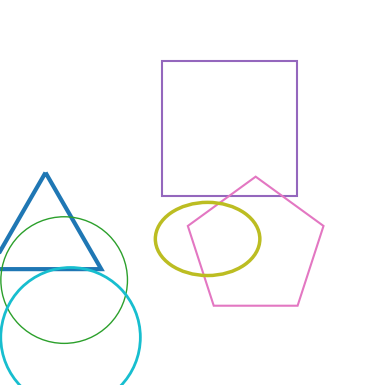[{"shape": "triangle", "thickness": 3, "radius": 0.84, "center": [0.118, 0.385]}, {"shape": "circle", "thickness": 1, "radius": 0.82, "center": [0.167, 0.273]}, {"shape": "square", "thickness": 1.5, "radius": 0.88, "center": [0.597, 0.666]}, {"shape": "pentagon", "thickness": 1.5, "radius": 0.93, "center": [0.664, 0.356]}, {"shape": "oval", "thickness": 2.5, "radius": 0.68, "center": [0.539, 0.379]}, {"shape": "circle", "thickness": 2, "radius": 0.91, "center": [0.183, 0.124]}]